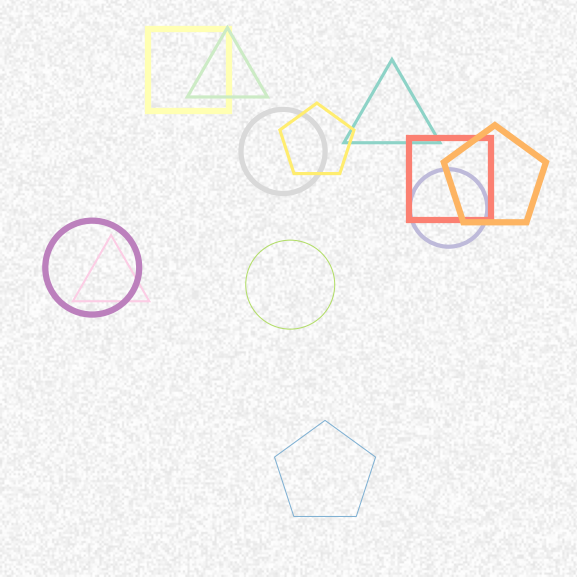[{"shape": "triangle", "thickness": 1.5, "radius": 0.48, "center": [0.679, 0.8]}, {"shape": "square", "thickness": 3, "radius": 0.35, "center": [0.326, 0.878]}, {"shape": "circle", "thickness": 2, "radius": 0.34, "center": [0.777, 0.639]}, {"shape": "square", "thickness": 3, "radius": 0.36, "center": [0.78, 0.689]}, {"shape": "pentagon", "thickness": 0.5, "radius": 0.46, "center": [0.563, 0.179]}, {"shape": "pentagon", "thickness": 3, "radius": 0.46, "center": [0.857, 0.689]}, {"shape": "circle", "thickness": 0.5, "radius": 0.39, "center": [0.503, 0.506]}, {"shape": "triangle", "thickness": 1, "radius": 0.38, "center": [0.192, 0.516]}, {"shape": "circle", "thickness": 2.5, "radius": 0.36, "center": [0.49, 0.737]}, {"shape": "circle", "thickness": 3, "radius": 0.41, "center": [0.16, 0.536]}, {"shape": "triangle", "thickness": 1.5, "radius": 0.4, "center": [0.394, 0.871]}, {"shape": "pentagon", "thickness": 1.5, "radius": 0.34, "center": [0.549, 0.753]}]